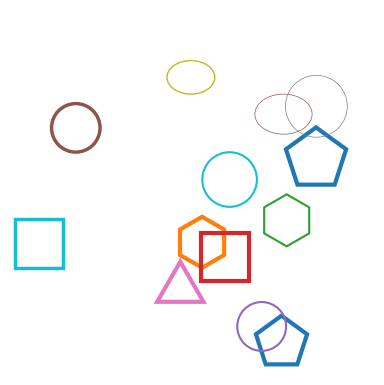[{"shape": "pentagon", "thickness": 3, "radius": 0.35, "center": [0.731, 0.11]}, {"shape": "pentagon", "thickness": 3, "radius": 0.41, "center": [0.821, 0.587]}, {"shape": "hexagon", "thickness": 3, "radius": 0.33, "center": [0.525, 0.371]}, {"shape": "hexagon", "thickness": 1.5, "radius": 0.34, "center": [0.745, 0.428]}, {"shape": "square", "thickness": 3, "radius": 0.31, "center": [0.584, 0.332]}, {"shape": "circle", "thickness": 1.5, "radius": 0.32, "center": [0.68, 0.152]}, {"shape": "oval", "thickness": 0.5, "radius": 0.37, "center": [0.736, 0.703]}, {"shape": "circle", "thickness": 2.5, "radius": 0.31, "center": [0.197, 0.668]}, {"shape": "triangle", "thickness": 3, "radius": 0.35, "center": [0.468, 0.251]}, {"shape": "circle", "thickness": 0.5, "radius": 0.4, "center": [0.822, 0.724]}, {"shape": "oval", "thickness": 1, "radius": 0.31, "center": [0.496, 0.799]}, {"shape": "circle", "thickness": 1.5, "radius": 0.35, "center": [0.596, 0.534]}, {"shape": "square", "thickness": 2.5, "radius": 0.32, "center": [0.101, 0.368]}]